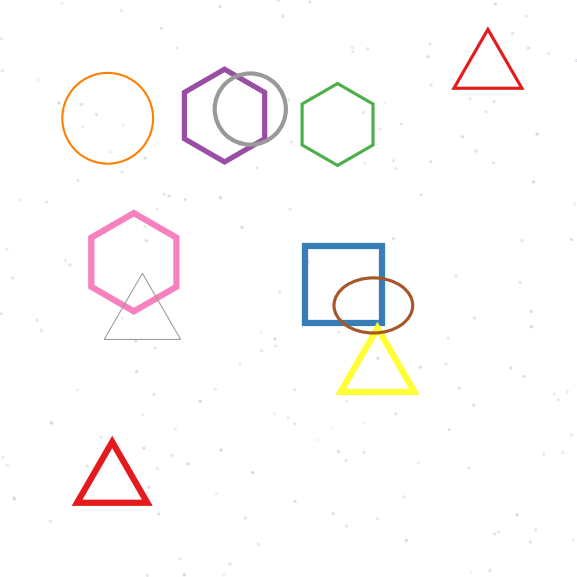[{"shape": "triangle", "thickness": 3, "radius": 0.35, "center": [0.194, 0.164]}, {"shape": "triangle", "thickness": 1.5, "radius": 0.34, "center": [0.845, 0.88]}, {"shape": "square", "thickness": 3, "radius": 0.33, "center": [0.594, 0.507]}, {"shape": "hexagon", "thickness": 1.5, "radius": 0.35, "center": [0.585, 0.784]}, {"shape": "hexagon", "thickness": 2.5, "radius": 0.4, "center": [0.389, 0.799]}, {"shape": "circle", "thickness": 1, "radius": 0.39, "center": [0.186, 0.794]}, {"shape": "triangle", "thickness": 3, "radius": 0.37, "center": [0.654, 0.357]}, {"shape": "oval", "thickness": 1.5, "radius": 0.34, "center": [0.646, 0.47]}, {"shape": "hexagon", "thickness": 3, "radius": 0.43, "center": [0.232, 0.545]}, {"shape": "triangle", "thickness": 0.5, "radius": 0.38, "center": [0.247, 0.45]}, {"shape": "circle", "thickness": 2, "radius": 0.31, "center": [0.433, 0.81]}]